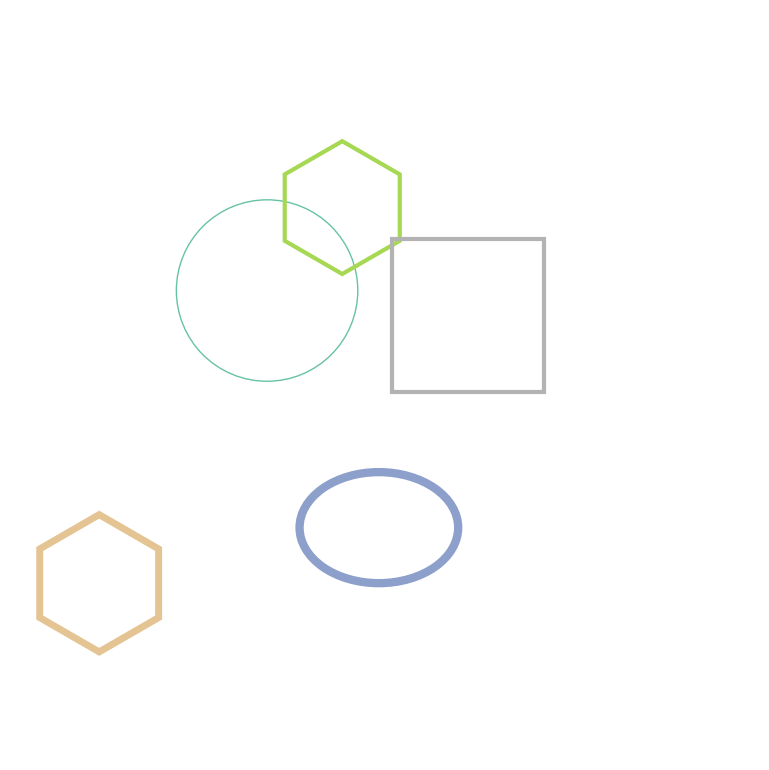[{"shape": "circle", "thickness": 0.5, "radius": 0.59, "center": [0.347, 0.623]}, {"shape": "oval", "thickness": 3, "radius": 0.52, "center": [0.492, 0.315]}, {"shape": "hexagon", "thickness": 1.5, "radius": 0.43, "center": [0.444, 0.73]}, {"shape": "hexagon", "thickness": 2.5, "radius": 0.45, "center": [0.129, 0.243]}, {"shape": "square", "thickness": 1.5, "radius": 0.49, "center": [0.608, 0.591]}]